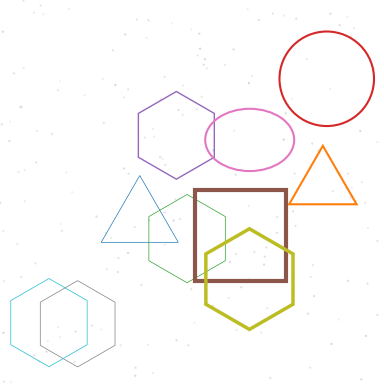[{"shape": "triangle", "thickness": 0.5, "radius": 0.58, "center": [0.363, 0.428]}, {"shape": "triangle", "thickness": 1.5, "radius": 0.51, "center": [0.839, 0.52]}, {"shape": "hexagon", "thickness": 0.5, "radius": 0.57, "center": [0.486, 0.38]}, {"shape": "circle", "thickness": 1.5, "radius": 0.61, "center": [0.849, 0.795]}, {"shape": "hexagon", "thickness": 1, "radius": 0.57, "center": [0.458, 0.648]}, {"shape": "square", "thickness": 3, "radius": 0.59, "center": [0.625, 0.389]}, {"shape": "oval", "thickness": 1.5, "radius": 0.58, "center": [0.649, 0.637]}, {"shape": "hexagon", "thickness": 0.5, "radius": 0.56, "center": [0.202, 0.159]}, {"shape": "hexagon", "thickness": 2.5, "radius": 0.65, "center": [0.648, 0.275]}, {"shape": "hexagon", "thickness": 0.5, "radius": 0.57, "center": [0.127, 0.162]}]